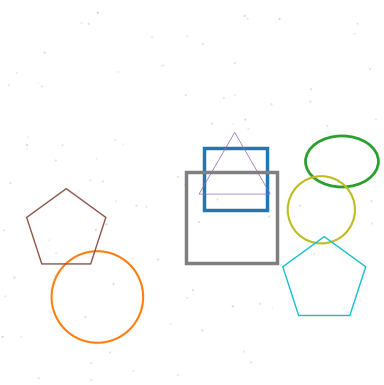[{"shape": "square", "thickness": 2.5, "radius": 0.41, "center": [0.612, 0.535]}, {"shape": "circle", "thickness": 1.5, "radius": 0.59, "center": [0.253, 0.229]}, {"shape": "oval", "thickness": 2, "radius": 0.47, "center": [0.888, 0.581]}, {"shape": "triangle", "thickness": 0.5, "radius": 0.53, "center": [0.61, 0.549]}, {"shape": "pentagon", "thickness": 1, "radius": 0.54, "center": [0.172, 0.402]}, {"shape": "square", "thickness": 2.5, "radius": 0.59, "center": [0.601, 0.435]}, {"shape": "circle", "thickness": 1.5, "radius": 0.44, "center": [0.835, 0.455]}, {"shape": "pentagon", "thickness": 1, "radius": 0.57, "center": [0.842, 0.272]}]